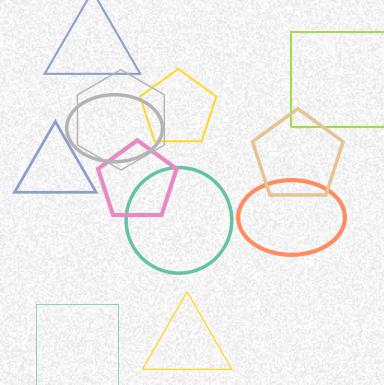[{"shape": "square", "thickness": 0.5, "radius": 0.53, "center": [0.199, 0.103]}, {"shape": "circle", "thickness": 2.5, "radius": 0.69, "center": [0.465, 0.428]}, {"shape": "oval", "thickness": 3, "radius": 0.69, "center": [0.757, 0.435]}, {"shape": "triangle", "thickness": 2, "radius": 0.61, "center": [0.144, 0.562]}, {"shape": "triangle", "thickness": 1.5, "radius": 0.72, "center": [0.24, 0.88]}, {"shape": "pentagon", "thickness": 3, "radius": 0.54, "center": [0.357, 0.528]}, {"shape": "square", "thickness": 1.5, "radius": 0.62, "center": [0.88, 0.794]}, {"shape": "pentagon", "thickness": 1.5, "radius": 0.52, "center": [0.463, 0.717]}, {"shape": "triangle", "thickness": 1, "radius": 0.67, "center": [0.486, 0.108]}, {"shape": "pentagon", "thickness": 2.5, "radius": 0.62, "center": [0.774, 0.594]}, {"shape": "hexagon", "thickness": 1, "radius": 0.65, "center": [0.314, 0.689]}, {"shape": "oval", "thickness": 2.5, "radius": 0.62, "center": [0.298, 0.667]}]